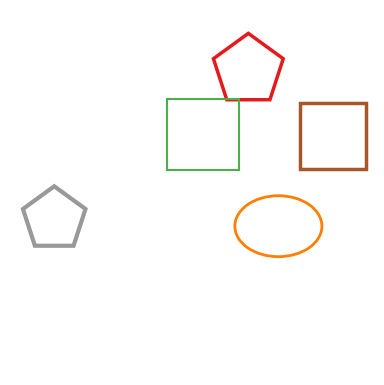[{"shape": "pentagon", "thickness": 2.5, "radius": 0.48, "center": [0.645, 0.818]}, {"shape": "square", "thickness": 1.5, "radius": 0.46, "center": [0.527, 0.651]}, {"shape": "oval", "thickness": 2, "radius": 0.57, "center": [0.723, 0.412]}, {"shape": "square", "thickness": 2.5, "radius": 0.43, "center": [0.865, 0.646]}, {"shape": "pentagon", "thickness": 3, "radius": 0.43, "center": [0.141, 0.431]}]